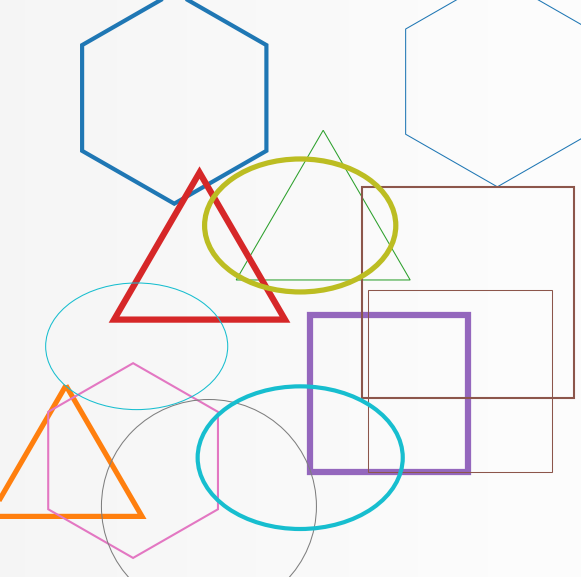[{"shape": "hexagon", "thickness": 2, "radius": 0.92, "center": [0.3, 0.83]}, {"shape": "hexagon", "thickness": 0.5, "radius": 0.91, "center": [0.856, 0.858]}, {"shape": "triangle", "thickness": 2.5, "radius": 0.76, "center": [0.113, 0.18]}, {"shape": "triangle", "thickness": 0.5, "radius": 0.86, "center": [0.556, 0.601]}, {"shape": "triangle", "thickness": 3, "radius": 0.85, "center": [0.343, 0.531]}, {"shape": "square", "thickness": 3, "radius": 0.68, "center": [0.669, 0.318]}, {"shape": "square", "thickness": 0.5, "radius": 0.79, "center": [0.791, 0.339]}, {"shape": "square", "thickness": 1, "radius": 0.91, "center": [0.805, 0.493]}, {"shape": "hexagon", "thickness": 1, "radius": 0.84, "center": [0.229, 0.202]}, {"shape": "circle", "thickness": 0.5, "radius": 0.92, "center": [0.359, 0.122]}, {"shape": "oval", "thickness": 2.5, "radius": 0.82, "center": [0.516, 0.609]}, {"shape": "oval", "thickness": 0.5, "radius": 0.78, "center": [0.235, 0.399]}, {"shape": "oval", "thickness": 2, "radius": 0.88, "center": [0.516, 0.207]}]